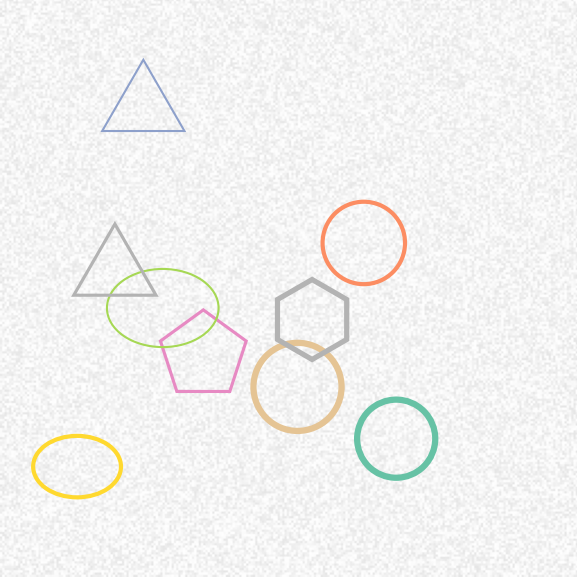[{"shape": "circle", "thickness": 3, "radius": 0.34, "center": [0.686, 0.239]}, {"shape": "circle", "thickness": 2, "radius": 0.36, "center": [0.63, 0.578]}, {"shape": "triangle", "thickness": 1, "radius": 0.41, "center": [0.248, 0.813]}, {"shape": "pentagon", "thickness": 1.5, "radius": 0.39, "center": [0.352, 0.384]}, {"shape": "oval", "thickness": 1, "radius": 0.48, "center": [0.282, 0.466]}, {"shape": "oval", "thickness": 2, "radius": 0.38, "center": [0.133, 0.191]}, {"shape": "circle", "thickness": 3, "radius": 0.38, "center": [0.515, 0.329]}, {"shape": "hexagon", "thickness": 2.5, "radius": 0.35, "center": [0.54, 0.446]}, {"shape": "triangle", "thickness": 1.5, "radius": 0.41, "center": [0.199, 0.529]}]